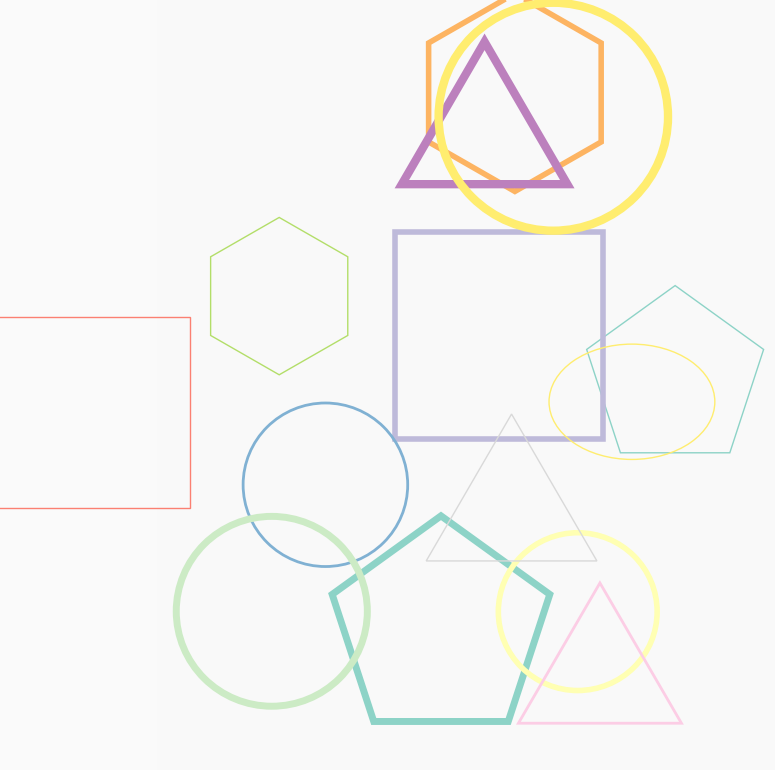[{"shape": "pentagon", "thickness": 2.5, "radius": 0.74, "center": [0.569, 0.182]}, {"shape": "pentagon", "thickness": 0.5, "radius": 0.6, "center": [0.871, 0.509]}, {"shape": "circle", "thickness": 2, "radius": 0.51, "center": [0.745, 0.206]}, {"shape": "square", "thickness": 2, "radius": 0.67, "center": [0.644, 0.564]}, {"shape": "square", "thickness": 0.5, "radius": 0.62, "center": [0.12, 0.464]}, {"shape": "circle", "thickness": 1, "radius": 0.53, "center": [0.42, 0.37]}, {"shape": "hexagon", "thickness": 2, "radius": 0.64, "center": [0.664, 0.88]}, {"shape": "hexagon", "thickness": 0.5, "radius": 0.51, "center": [0.36, 0.615]}, {"shape": "triangle", "thickness": 1, "radius": 0.61, "center": [0.774, 0.121]}, {"shape": "triangle", "thickness": 0.5, "radius": 0.64, "center": [0.66, 0.335]}, {"shape": "triangle", "thickness": 3, "radius": 0.62, "center": [0.625, 0.822]}, {"shape": "circle", "thickness": 2.5, "radius": 0.62, "center": [0.351, 0.206]}, {"shape": "oval", "thickness": 0.5, "radius": 0.53, "center": [0.815, 0.478]}, {"shape": "circle", "thickness": 3, "radius": 0.74, "center": [0.714, 0.848]}]